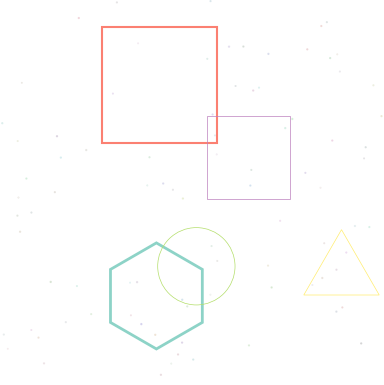[{"shape": "hexagon", "thickness": 2, "radius": 0.69, "center": [0.406, 0.231]}, {"shape": "square", "thickness": 1.5, "radius": 0.75, "center": [0.415, 0.779]}, {"shape": "circle", "thickness": 0.5, "radius": 0.5, "center": [0.51, 0.308]}, {"shape": "square", "thickness": 0.5, "radius": 0.54, "center": [0.645, 0.591]}, {"shape": "triangle", "thickness": 0.5, "radius": 0.57, "center": [0.887, 0.29]}]